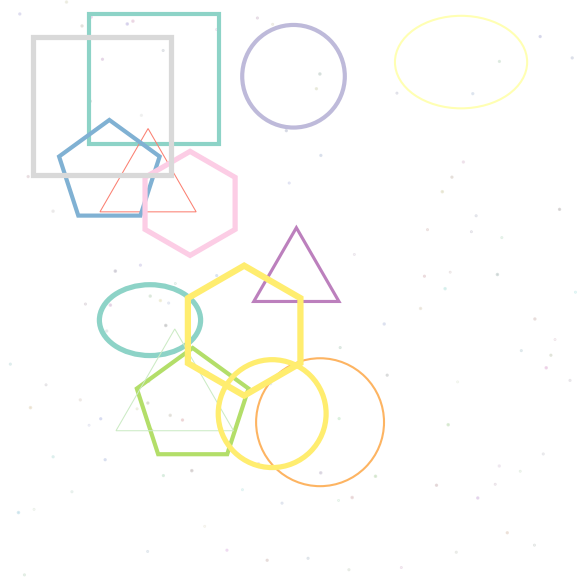[{"shape": "oval", "thickness": 2.5, "radius": 0.44, "center": [0.26, 0.445]}, {"shape": "square", "thickness": 2, "radius": 0.56, "center": [0.266, 0.863]}, {"shape": "oval", "thickness": 1, "radius": 0.57, "center": [0.798, 0.892]}, {"shape": "circle", "thickness": 2, "radius": 0.44, "center": [0.508, 0.867]}, {"shape": "triangle", "thickness": 0.5, "radius": 0.48, "center": [0.256, 0.68]}, {"shape": "pentagon", "thickness": 2, "radius": 0.46, "center": [0.189, 0.7]}, {"shape": "circle", "thickness": 1, "radius": 0.55, "center": [0.554, 0.268]}, {"shape": "pentagon", "thickness": 2, "radius": 0.51, "center": [0.334, 0.295]}, {"shape": "hexagon", "thickness": 2.5, "radius": 0.45, "center": [0.329, 0.647]}, {"shape": "square", "thickness": 2.5, "radius": 0.6, "center": [0.176, 0.815]}, {"shape": "triangle", "thickness": 1.5, "radius": 0.43, "center": [0.513, 0.52]}, {"shape": "triangle", "thickness": 0.5, "radius": 0.59, "center": [0.303, 0.312]}, {"shape": "hexagon", "thickness": 3, "radius": 0.56, "center": [0.423, 0.427]}, {"shape": "circle", "thickness": 2.5, "radius": 0.47, "center": [0.471, 0.283]}]